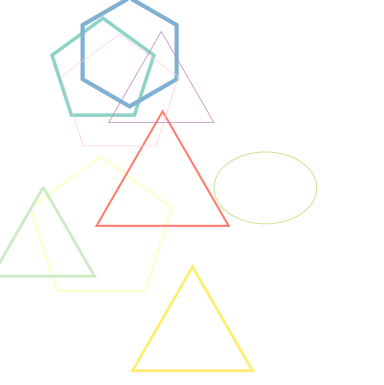[{"shape": "pentagon", "thickness": 2.5, "radius": 0.7, "center": [0.267, 0.814]}, {"shape": "pentagon", "thickness": 1, "radius": 0.97, "center": [0.263, 0.4]}, {"shape": "triangle", "thickness": 1.5, "radius": 0.99, "center": [0.422, 0.512]}, {"shape": "hexagon", "thickness": 3, "radius": 0.7, "center": [0.337, 0.865]}, {"shape": "oval", "thickness": 0.5, "radius": 0.67, "center": [0.689, 0.512]}, {"shape": "pentagon", "thickness": 0.5, "radius": 0.8, "center": [0.311, 0.751]}, {"shape": "triangle", "thickness": 0.5, "radius": 0.79, "center": [0.419, 0.76]}, {"shape": "triangle", "thickness": 2, "radius": 0.77, "center": [0.112, 0.36]}, {"shape": "triangle", "thickness": 2, "radius": 0.9, "center": [0.5, 0.127]}]